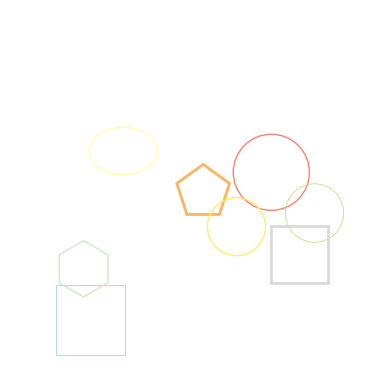[{"shape": "square", "thickness": 0.5, "radius": 0.45, "center": [0.235, 0.168]}, {"shape": "oval", "thickness": 1, "radius": 0.44, "center": [0.32, 0.608]}, {"shape": "circle", "thickness": 1, "radius": 0.49, "center": [0.705, 0.552]}, {"shape": "pentagon", "thickness": 2, "radius": 0.36, "center": [0.528, 0.501]}, {"shape": "circle", "thickness": 0.5, "radius": 0.38, "center": [0.817, 0.447]}, {"shape": "square", "thickness": 2, "radius": 0.37, "center": [0.779, 0.339]}, {"shape": "hexagon", "thickness": 1, "radius": 0.36, "center": [0.217, 0.302]}, {"shape": "circle", "thickness": 1, "radius": 0.38, "center": [0.614, 0.411]}]